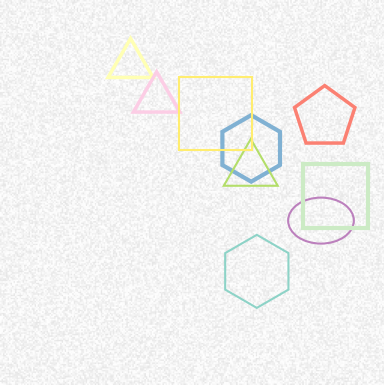[{"shape": "hexagon", "thickness": 1.5, "radius": 0.47, "center": [0.667, 0.295]}, {"shape": "triangle", "thickness": 2.5, "radius": 0.34, "center": [0.339, 0.833]}, {"shape": "pentagon", "thickness": 2.5, "radius": 0.41, "center": [0.843, 0.695]}, {"shape": "hexagon", "thickness": 3, "radius": 0.43, "center": [0.652, 0.615]}, {"shape": "triangle", "thickness": 1.5, "radius": 0.4, "center": [0.651, 0.558]}, {"shape": "triangle", "thickness": 2.5, "radius": 0.35, "center": [0.407, 0.744]}, {"shape": "oval", "thickness": 1.5, "radius": 0.43, "center": [0.834, 0.427]}, {"shape": "square", "thickness": 3, "radius": 0.42, "center": [0.871, 0.491]}, {"shape": "square", "thickness": 1.5, "radius": 0.47, "center": [0.559, 0.705]}]